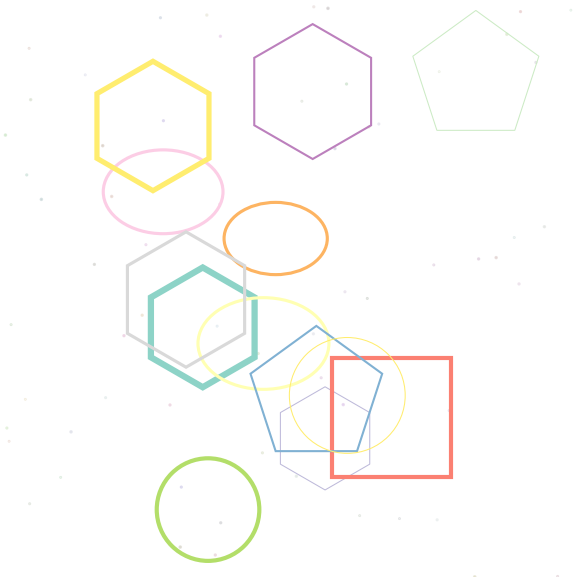[{"shape": "hexagon", "thickness": 3, "radius": 0.52, "center": [0.351, 0.432]}, {"shape": "oval", "thickness": 1.5, "radius": 0.57, "center": [0.456, 0.404]}, {"shape": "hexagon", "thickness": 0.5, "radius": 0.45, "center": [0.563, 0.24]}, {"shape": "square", "thickness": 2, "radius": 0.51, "center": [0.679, 0.276]}, {"shape": "pentagon", "thickness": 1, "radius": 0.6, "center": [0.548, 0.315]}, {"shape": "oval", "thickness": 1.5, "radius": 0.45, "center": [0.477, 0.586]}, {"shape": "circle", "thickness": 2, "radius": 0.44, "center": [0.36, 0.117]}, {"shape": "oval", "thickness": 1.5, "radius": 0.52, "center": [0.282, 0.667]}, {"shape": "hexagon", "thickness": 1.5, "radius": 0.59, "center": [0.322, 0.48]}, {"shape": "hexagon", "thickness": 1, "radius": 0.58, "center": [0.541, 0.841]}, {"shape": "pentagon", "thickness": 0.5, "radius": 0.57, "center": [0.824, 0.866]}, {"shape": "circle", "thickness": 0.5, "radius": 0.5, "center": [0.601, 0.314]}, {"shape": "hexagon", "thickness": 2.5, "radius": 0.56, "center": [0.265, 0.781]}]